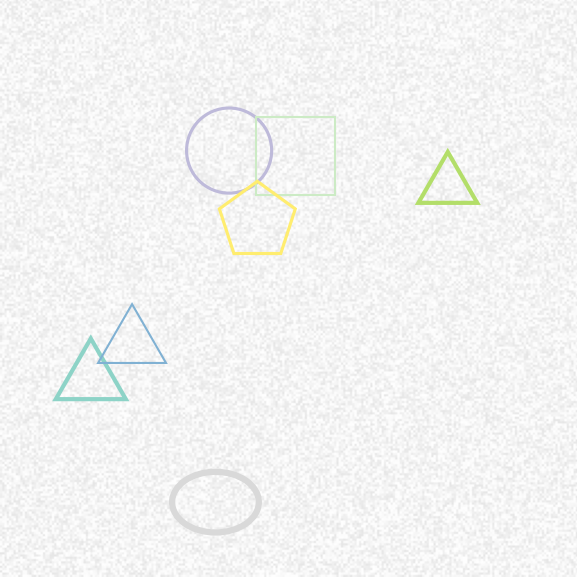[{"shape": "triangle", "thickness": 2, "radius": 0.35, "center": [0.157, 0.343]}, {"shape": "circle", "thickness": 1.5, "radius": 0.37, "center": [0.397, 0.738]}, {"shape": "triangle", "thickness": 1, "radius": 0.34, "center": [0.229, 0.405]}, {"shape": "triangle", "thickness": 2, "radius": 0.29, "center": [0.775, 0.677]}, {"shape": "oval", "thickness": 3, "radius": 0.38, "center": [0.373, 0.13]}, {"shape": "square", "thickness": 1, "radius": 0.34, "center": [0.512, 0.729]}, {"shape": "pentagon", "thickness": 1.5, "radius": 0.35, "center": [0.446, 0.616]}]